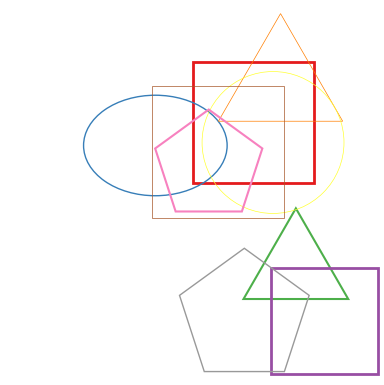[{"shape": "square", "thickness": 2, "radius": 0.78, "center": [0.659, 0.682]}, {"shape": "oval", "thickness": 1, "radius": 0.93, "center": [0.404, 0.622]}, {"shape": "triangle", "thickness": 1.5, "radius": 0.78, "center": [0.768, 0.302]}, {"shape": "square", "thickness": 2, "radius": 0.69, "center": [0.843, 0.166]}, {"shape": "triangle", "thickness": 0.5, "radius": 0.93, "center": [0.729, 0.778]}, {"shape": "circle", "thickness": 0.5, "radius": 0.92, "center": [0.709, 0.63]}, {"shape": "square", "thickness": 0.5, "radius": 0.86, "center": [0.566, 0.605]}, {"shape": "pentagon", "thickness": 1.5, "radius": 0.73, "center": [0.542, 0.569]}, {"shape": "pentagon", "thickness": 1, "radius": 0.89, "center": [0.635, 0.178]}]